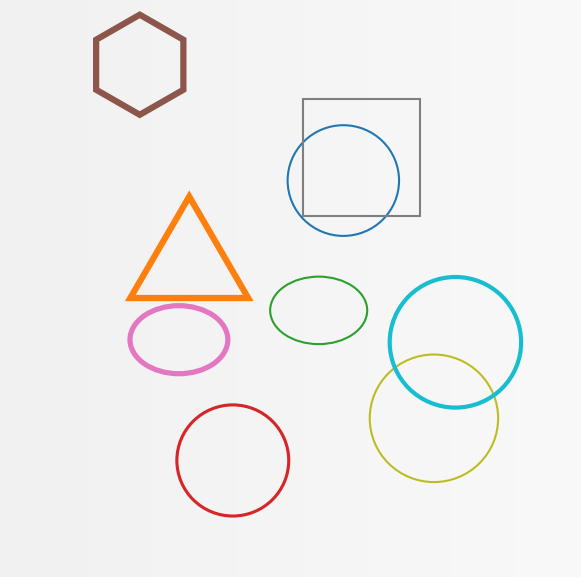[{"shape": "circle", "thickness": 1, "radius": 0.48, "center": [0.591, 0.686]}, {"shape": "triangle", "thickness": 3, "radius": 0.59, "center": [0.326, 0.542]}, {"shape": "oval", "thickness": 1, "radius": 0.42, "center": [0.548, 0.462]}, {"shape": "circle", "thickness": 1.5, "radius": 0.48, "center": [0.401, 0.202]}, {"shape": "hexagon", "thickness": 3, "radius": 0.43, "center": [0.24, 0.887]}, {"shape": "oval", "thickness": 2.5, "radius": 0.42, "center": [0.308, 0.411]}, {"shape": "square", "thickness": 1, "radius": 0.51, "center": [0.622, 0.726]}, {"shape": "circle", "thickness": 1, "radius": 0.55, "center": [0.747, 0.275]}, {"shape": "circle", "thickness": 2, "radius": 0.57, "center": [0.784, 0.406]}]